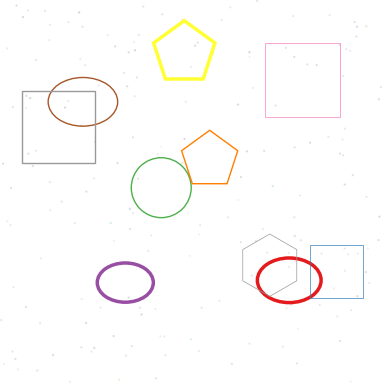[{"shape": "oval", "thickness": 2.5, "radius": 0.41, "center": [0.751, 0.272]}, {"shape": "square", "thickness": 0.5, "radius": 0.34, "center": [0.875, 0.295]}, {"shape": "circle", "thickness": 1, "radius": 0.39, "center": [0.419, 0.513]}, {"shape": "oval", "thickness": 2.5, "radius": 0.36, "center": [0.325, 0.266]}, {"shape": "pentagon", "thickness": 1, "radius": 0.38, "center": [0.545, 0.585]}, {"shape": "pentagon", "thickness": 2.5, "radius": 0.42, "center": [0.479, 0.863]}, {"shape": "oval", "thickness": 1, "radius": 0.45, "center": [0.215, 0.736]}, {"shape": "square", "thickness": 0.5, "radius": 0.48, "center": [0.786, 0.792]}, {"shape": "hexagon", "thickness": 0.5, "radius": 0.4, "center": [0.701, 0.311]}, {"shape": "square", "thickness": 1, "radius": 0.47, "center": [0.152, 0.671]}]